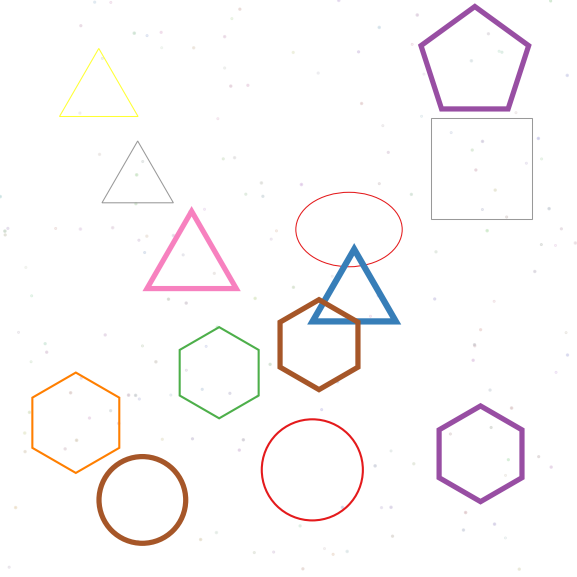[{"shape": "oval", "thickness": 0.5, "radius": 0.46, "center": [0.604, 0.602]}, {"shape": "circle", "thickness": 1, "radius": 0.44, "center": [0.541, 0.186]}, {"shape": "triangle", "thickness": 3, "radius": 0.42, "center": [0.613, 0.484]}, {"shape": "hexagon", "thickness": 1, "radius": 0.39, "center": [0.38, 0.354]}, {"shape": "hexagon", "thickness": 2.5, "radius": 0.41, "center": [0.832, 0.213]}, {"shape": "pentagon", "thickness": 2.5, "radius": 0.49, "center": [0.822, 0.89]}, {"shape": "hexagon", "thickness": 1, "radius": 0.43, "center": [0.131, 0.267]}, {"shape": "triangle", "thickness": 0.5, "radius": 0.39, "center": [0.171, 0.837]}, {"shape": "hexagon", "thickness": 2.5, "radius": 0.39, "center": [0.552, 0.402]}, {"shape": "circle", "thickness": 2.5, "radius": 0.38, "center": [0.247, 0.133]}, {"shape": "triangle", "thickness": 2.5, "radius": 0.45, "center": [0.332, 0.544]}, {"shape": "square", "thickness": 0.5, "radius": 0.44, "center": [0.834, 0.707]}, {"shape": "triangle", "thickness": 0.5, "radius": 0.36, "center": [0.238, 0.684]}]